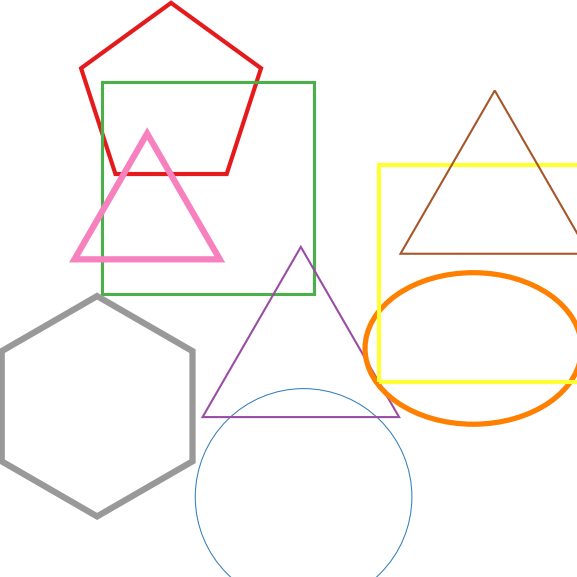[{"shape": "pentagon", "thickness": 2, "radius": 0.82, "center": [0.296, 0.83]}, {"shape": "circle", "thickness": 0.5, "radius": 0.94, "center": [0.526, 0.139]}, {"shape": "square", "thickness": 1.5, "radius": 0.92, "center": [0.36, 0.673]}, {"shape": "triangle", "thickness": 1, "radius": 0.98, "center": [0.521, 0.375]}, {"shape": "oval", "thickness": 2.5, "radius": 0.94, "center": [0.82, 0.396]}, {"shape": "square", "thickness": 2, "radius": 0.94, "center": [0.844, 0.525]}, {"shape": "triangle", "thickness": 1, "radius": 0.94, "center": [0.857, 0.654]}, {"shape": "triangle", "thickness": 3, "radius": 0.73, "center": [0.255, 0.623]}, {"shape": "hexagon", "thickness": 3, "radius": 0.95, "center": [0.168, 0.296]}]